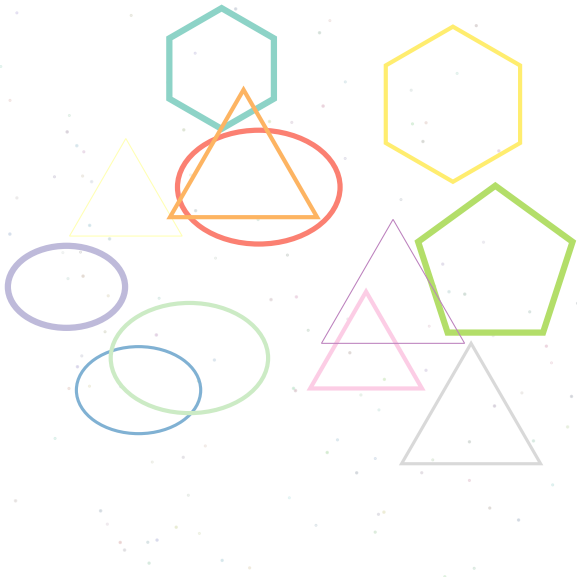[{"shape": "hexagon", "thickness": 3, "radius": 0.52, "center": [0.384, 0.88]}, {"shape": "triangle", "thickness": 0.5, "radius": 0.56, "center": [0.218, 0.647]}, {"shape": "oval", "thickness": 3, "radius": 0.51, "center": [0.115, 0.502]}, {"shape": "oval", "thickness": 2.5, "radius": 0.7, "center": [0.448, 0.675]}, {"shape": "oval", "thickness": 1.5, "radius": 0.54, "center": [0.24, 0.324]}, {"shape": "triangle", "thickness": 2, "radius": 0.74, "center": [0.422, 0.697]}, {"shape": "pentagon", "thickness": 3, "radius": 0.7, "center": [0.858, 0.537]}, {"shape": "triangle", "thickness": 2, "radius": 0.56, "center": [0.634, 0.382]}, {"shape": "triangle", "thickness": 1.5, "radius": 0.69, "center": [0.816, 0.266]}, {"shape": "triangle", "thickness": 0.5, "radius": 0.72, "center": [0.681, 0.476]}, {"shape": "oval", "thickness": 2, "radius": 0.68, "center": [0.328, 0.379]}, {"shape": "hexagon", "thickness": 2, "radius": 0.67, "center": [0.784, 0.819]}]